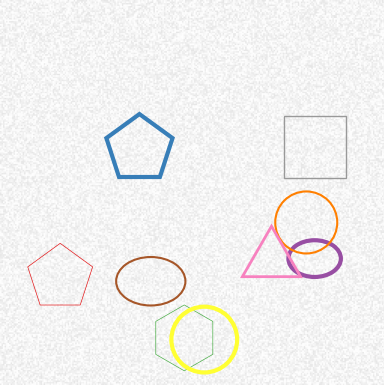[{"shape": "pentagon", "thickness": 0.5, "radius": 0.44, "center": [0.156, 0.279]}, {"shape": "pentagon", "thickness": 3, "radius": 0.45, "center": [0.362, 0.613]}, {"shape": "hexagon", "thickness": 0.5, "radius": 0.43, "center": [0.479, 0.122]}, {"shape": "oval", "thickness": 3, "radius": 0.34, "center": [0.817, 0.328]}, {"shape": "circle", "thickness": 1.5, "radius": 0.4, "center": [0.795, 0.422]}, {"shape": "circle", "thickness": 3, "radius": 0.43, "center": [0.531, 0.118]}, {"shape": "oval", "thickness": 1.5, "radius": 0.45, "center": [0.392, 0.269]}, {"shape": "triangle", "thickness": 2, "radius": 0.44, "center": [0.705, 0.325]}, {"shape": "square", "thickness": 1, "radius": 0.4, "center": [0.817, 0.617]}]